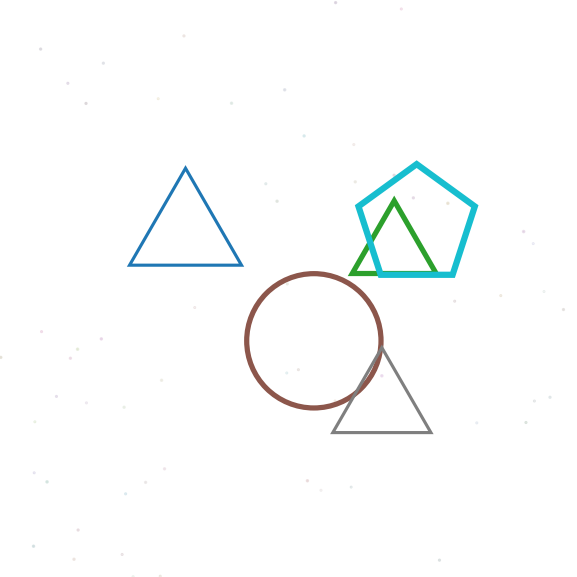[{"shape": "triangle", "thickness": 1.5, "radius": 0.56, "center": [0.321, 0.596]}, {"shape": "triangle", "thickness": 2.5, "radius": 0.42, "center": [0.683, 0.567]}, {"shape": "circle", "thickness": 2.5, "radius": 0.58, "center": [0.543, 0.409]}, {"shape": "triangle", "thickness": 1.5, "radius": 0.49, "center": [0.661, 0.299]}, {"shape": "pentagon", "thickness": 3, "radius": 0.53, "center": [0.721, 0.609]}]